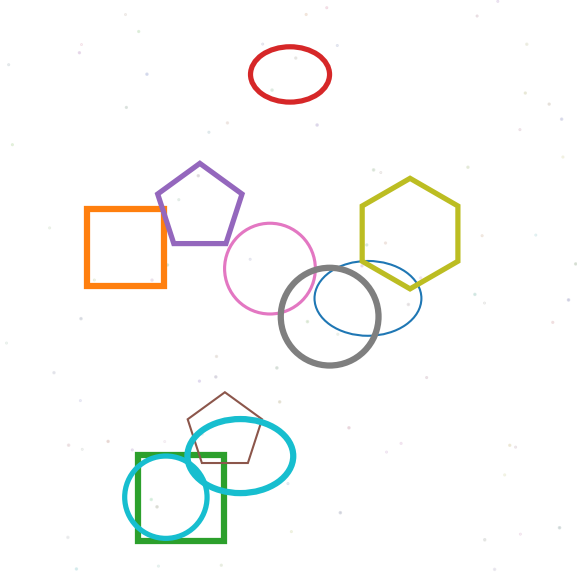[{"shape": "oval", "thickness": 1, "radius": 0.46, "center": [0.637, 0.482]}, {"shape": "square", "thickness": 3, "radius": 0.34, "center": [0.218, 0.571]}, {"shape": "square", "thickness": 3, "radius": 0.37, "center": [0.313, 0.137]}, {"shape": "oval", "thickness": 2.5, "radius": 0.34, "center": [0.502, 0.87]}, {"shape": "pentagon", "thickness": 2.5, "radius": 0.38, "center": [0.346, 0.639]}, {"shape": "pentagon", "thickness": 1, "radius": 0.34, "center": [0.389, 0.252]}, {"shape": "circle", "thickness": 1.5, "radius": 0.39, "center": [0.467, 0.534]}, {"shape": "circle", "thickness": 3, "radius": 0.42, "center": [0.571, 0.451]}, {"shape": "hexagon", "thickness": 2.5, "radius": 0.48, "center": [0.71, 0.595]}, {"shape": "oval", "thickness": 3, "radius": 0.46, "center": [0.416, 0.209]}, {"shape": "circle", "thickness": 2.5, "radius": 0.36, "center": [0.287, 0.138]}]